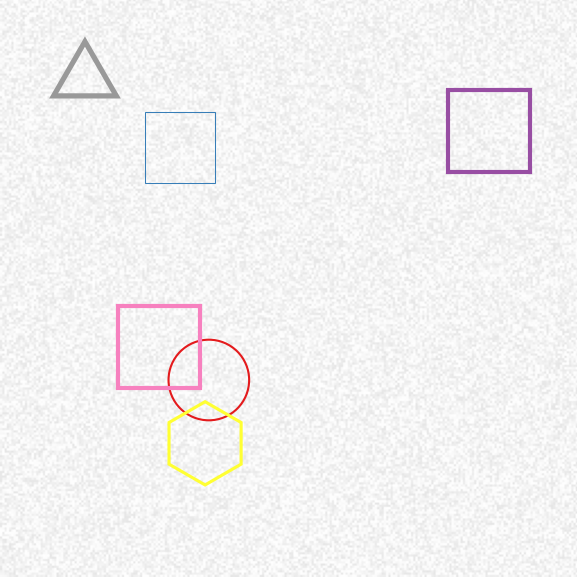[{"shape": "circle", "thickness": 1, "radius": 0.35, "center": [0.362, 0.341]}, {"shape": "square", "thickness": 0.5, "radius": 0.3, "center": [0.311, 0.744]}, {"shape": "square", "thickness": 2, "radius": 0.35, "center": [0.846, 0.772]}, {"shape": "hexagon", "thickness": 1.5, "radius": 0.36, "center": [0.355, 0.231]}, {"shape": "square", "thickness": 2, "radius": 0.35, "center": [0.275, 0.398]}, {"shape": "triangle", "thickness": 2.5, "radius": 0.31, "center": [0.147, 0.864]}]